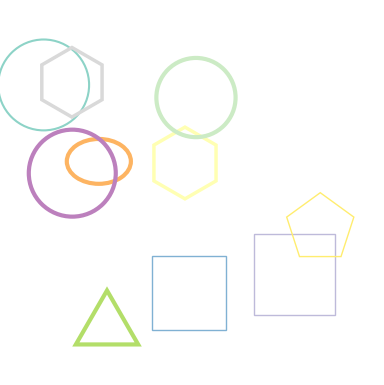[{"shape": "circle", "thickness": 1.5, "radius": 0.59, "center": [0.113, 0.779]}, {"shape": "hexagon", "thickness": 2.5, "radius": 0.47, "center": [0.48, 0.577]}, {"shape": "square", "thickness": 1, "radius": 0.52, "center": [0.765, 0.286]}, {"shape": "square", "thickness": 1, "radius": 0.48, "center": [0.492, 0.24]}, {"shape": "oval", "thickness": 3, "radius": 0.42, "center": [0.257, 0.581]}, {"shape": "triangle", "thickness": 3, "radius": 0.47, "center": [0.278, 0.152]}, {"shape": "hexagon", "thickness": 2.5, "radius": 0.45, "center": [0.187, 0.786]}, {"shape": "circle", "thickness": 3, "radius": 0.56, "center": [0.188, 0.55]}, {"shape": "circle", "thickness": 3, "radius": 0.51, "center": [0.509, 0.747]}, {"shape": "pentagon", "thickness": 1, "radius": 0.46, "center": [0.832, 0.408]}]